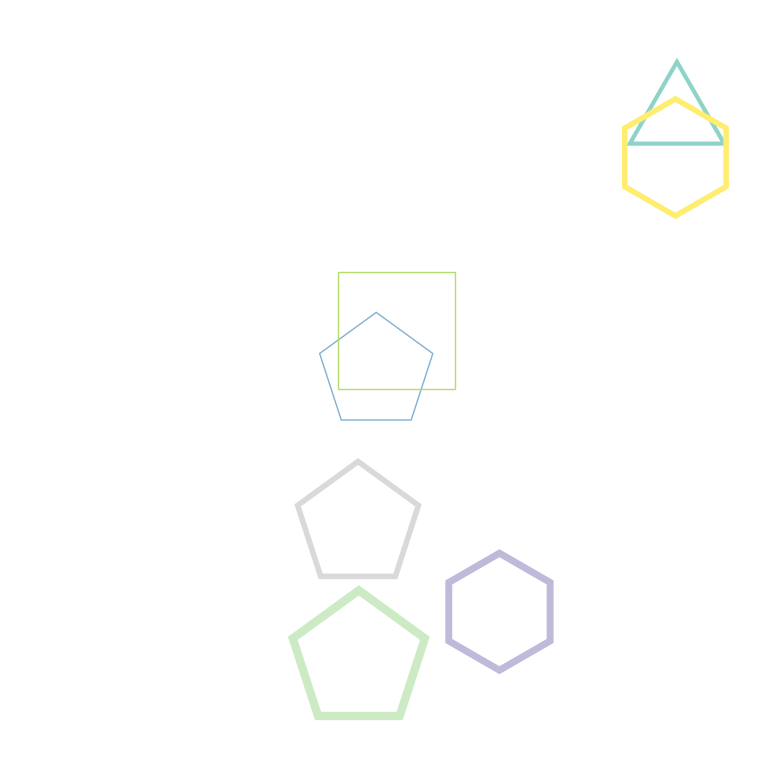[{"shape": "triangle", "thickness": 1.5, "radius": 0.35, "center": [0.879, 0.849]}, {"shape": "hexagon", "thickness": 2.5, "radius": 0.38, "center": [0.649, 0.206]}, {"shape": "pentagon", "thickness": 0.5, "radius": 0.39, "center": [0.489, 0.517]}, {"shape": "square", "thickness": 0.5, "radius": 0.38, "center": [0.515, 0.571]}, {"shape": "pentagon", "thickness": 2, "radius": 0.41, "center": [0.465, 0.318]}, {"shape": "pentagon", "thickness": 3, "radius": 0.45, "center": [0.466, 0.143]}, {"shape": "hexagon", "thickness": 2, "radius": 0.38, "center": [0.877, 0.796]}]